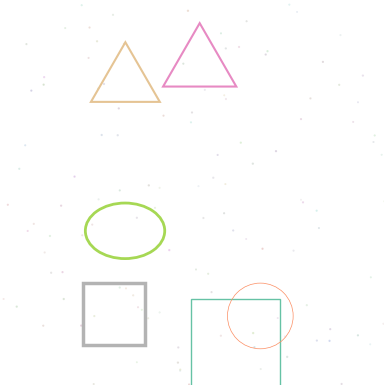[{"shape": "square", "thickness": 1, "radius": 0.58, "center": [0.611, 0.109]}, {"shape": "circle", "thickness": 0.5, "radius": 0.43, "center": [0.676, 0.179]}, {"shape": "triangle", "thickness": 1.5, "radius": 0.55, "center": [0.519, 0.83]}, {"shape": "oval", "thickness": 2, "radius": 0.52, "center": [0.325, 0.4]}, {"shape": "triangle", "thickness": 1.5, "radius": 0.52, "center": [0.326, 0.787]}, {"shape": "square", "thickness": 2.5, "radius": 0.4, "center": [0.297, 0.184]}]